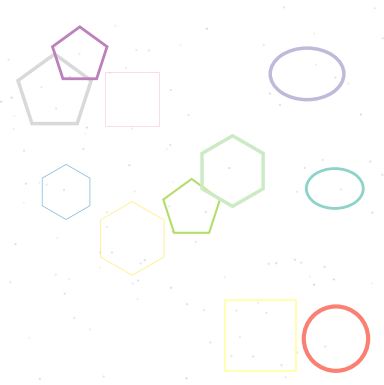[{"shape": "oval", "thickness": 2, "radius": 0.37, "center": [0.87, 0.51]}, {"shape": "square", "thickness": 1.5, "radius": 0.46, "center": [0.677, 0.129]}, {"shape": "oval", "thickness": 2.5, "radius": 0.48, "center": [0.798, 0.808]}, {"shape": "circle", "thickness": 3, "radius": 0.42, "center": [0.873, 0.12]}, {"shape": "hexagon", "thickness": 0.5, "radius": 0.36, "center": [0.172, 0.501]}, {"shape": "pentagon", "thickness": 1.5, "radius": 0.39, "center": [0.498, 0.458]}, {"shape": "square", "thickness": 0.5, "radius": 0.35, "center": [0.344, 0.743]}, {"shape": "pentagon", "thickness": 2.5, "radius": 0.5, "center": [0.142, 0.76]}, {"shape": "pentagon", "thickness": 2, "radius": 0.37, "center": [0.207, 0.856]}, {"shape": "hexagon", "thickness": 2.5, "radius": 0.46, "center": [0.604, 0.556]}, {"shape": "hexagon", "thickness": 0.5, "radius": 0.48, "center": [0.343, 0.381]}]